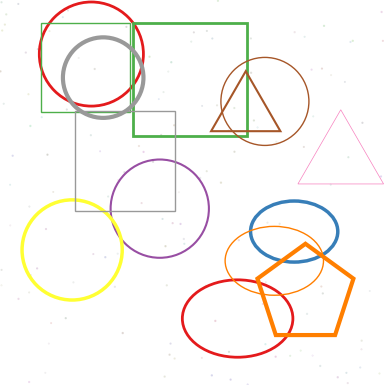[{"shape": "circle", "thickness": 2, "radius": 0.68, "center": [0.237, 0.86]}, {"shape": "oval", "thickness": 2, "radius": 0.72, "center": [0.617, 0.173]}, {"shape": "oval", "thickness": 2.5, "radius": 0.57, "center": [0.764, 0.399]}, {"shape": "square", "thickness": 2, "radius": 0.73, "center": [0.493, 0.795]}, {"shape": "square", "thickness": 1, "radius": 0.58, "center": [0.223, 0.824]}, {"shape": "circle", "thickness": 1.5, "radius": 0.64, "center": [0.415, 0.458]}, {"shape": "oval", "thickness": 1, "radius": 0.64, "center": [0.712, 0.323]}, {"shape": "pentagon", "thickness": 3, "radius": 0.66, "center": [0.793, 0.236]}, {"shape": "circle", "thickness": 2.5, "radius": 0.65, "center": [0.187, 0.351]}, {"shape": "circle", "thickness": 1, "radius": 0.57, "center": [0.688, 0.737]}, {"shape": "triangle", "thickness": 1.5, "radius": 0.52, "center": [0.638, 0.711]}, {"shape": "triangle", "thickness": 0.5, "radius": 0.64, "center": [0.885, 0.586]}, {"shape": "circle", "thickness": 3, "radius": 0.52, "center": [0.268, 0.798]}, {"shape": "square", "thickness": 1, "radius": 0.65, "center": [0.325, 0.582]}]